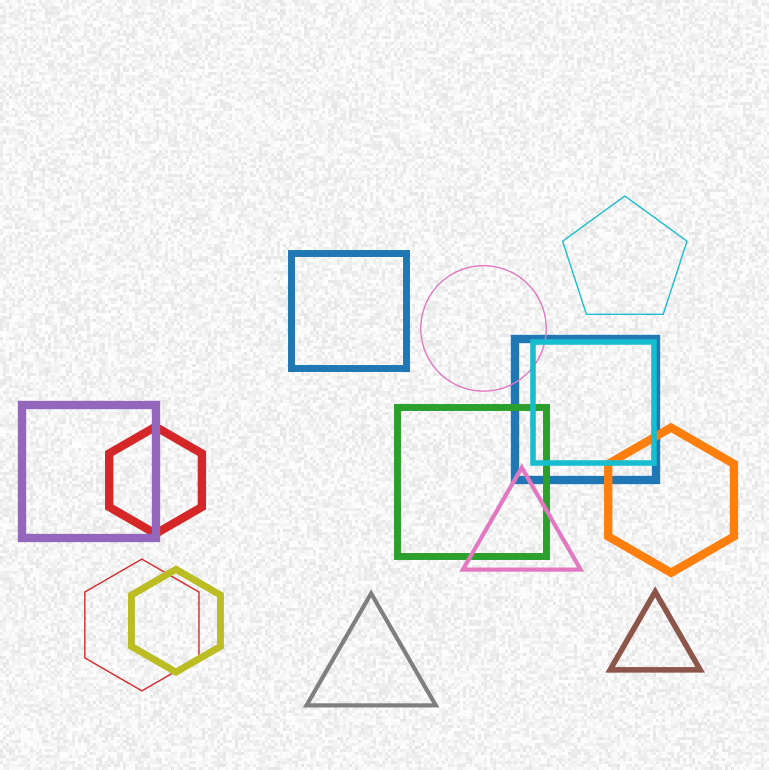[{"shape": "square", "thickness": 3, "radius": 0.46, "center": [0.76, 0.468]}, {"shape": "square", "thickness": 2.5, "radius": 0.38, "center": [0.453, 0.597]}, {"shape": "hexagon", "thickness": 3, "radius": 0.47, "center": [0.872, 0.35]}, {"shape": "square", "thickness": 2.5, "radius": 0.48, "center": [0.612, 0.374]}, {"shape": "hexagon", "thickness": 3, "radius": 0.35, "center": [0.202, 0.376]}, {"shape": "hexagon", "thickness": 0.5, "radius": 0.43, "center": [0.184, 0.188]}, {"shape": "square", "thickness": 3, "radius": 0.43, "center": [0.116, 0.388]}, {"shape": "triangle", "thickness": 2, "radius": 0.34, "center": [0.851, 0.164]}, {"shape": "triangle", "thickness": 1.5, "radius": 0.44, "center": [0.678, 0.304]}, {"shape": "circle", "thickness": 0.5, "radius": 0.41, "center": [0.628, 0.574]}, {"shape": "triangle", "thickness": 1.5, "radius": 0.48, "center": [0.482, 0.132]}, {"shape": "hexagon", "thickness": 2.5, "radius": 0.33, "center": [0.228, 0.194]}, {"shape": "square", "thickness": 2, "radius": 0.39, "center": [0.771, 0.477]}, {"shape": "pentagon", "thickness": 0.5, "radius": 0.42, "center": [0.811, 0.661]}]